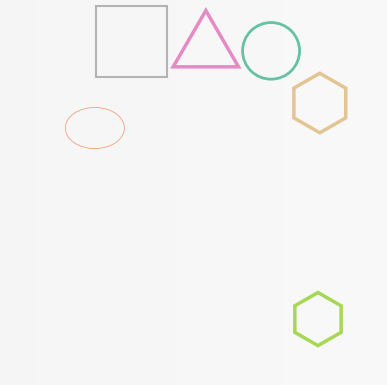[{"shape": "circle", "thickness": 2, "radius": 0.37, "center": [0.7, 0.868]}, {"shape": "oval", "thickness": 0.5, "radius": 0.38, "center": [0.245, 0.667]}, {"shape": "triangle", "thickness": 2.5, "radius": 0.49, "center": [0.531, 0.875]}, {"shape": "hexagon", "thickness": 2.5, "radius": 0.34, "center": [0.821, 0.171]}, {"shape": "hexagon", "thickness": 2.5, "radius": 0.39, "center": [0.825, 0.732]}, {"shape": "square", "thickness": 1.5, "radius": 0.46, "center": [0.339, 0.892]}]